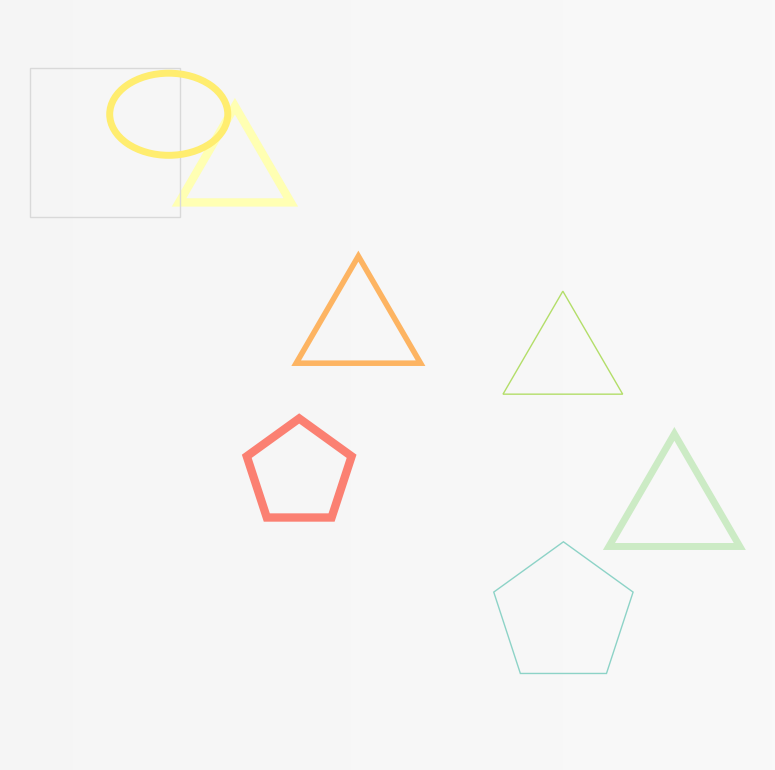[{"shape": "pentagon", "thickness": 0.5, "radius": 0.47, "center": [0.727, 0.202]}, {"shape": "triangle", "thickness": 3, "radius": 0.42, "center": [0.303, 0.779]}, {"shape": "pentagon", "thickness": 3, "radius": 0.36, "center": [0.386, 0.385]}, {"shape": "triangle", "thickness": 2, "radius": 0.46, "center": [0.462, 0.575]}, {"shape": "triangle", "thickness": 0.5, "radius": 0.45, "center": [0.726, 0.533]}, {"shape": "square", "thickness": 0.5, "radius": 0.48, "center": [0.136, 0.815]}, {"shape": "triangle", "thickness": 2.5, "radius": 0.49, "center": [0.87, 0.339]}, {"shape": "oval", "thickness": 2.5, "radius": 0.38, "center": [0.218, 0.852]}]